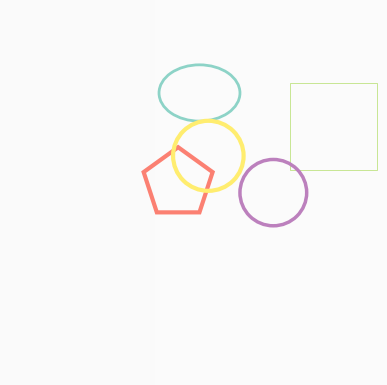[{"shape": "oval", "thickness": 2, "radius": 0.52, "center": [0.515, 0.758]}, {"shape": "pentagon", "thickness": 3, "radius": 0.47, "center": [0.46, 0.524]}, {"shape": "square", "thickness": 0.5, "radius": 0.56, "center": [0.86, 0.672]}, {"shape": "circle", "thickness": 2.5, "radius": 0.43, "center": [0.705, 0.5]}, {"shape": "circle", "thickness": 3, "radius": 0.45, "center": [0.538, 0.595]}]